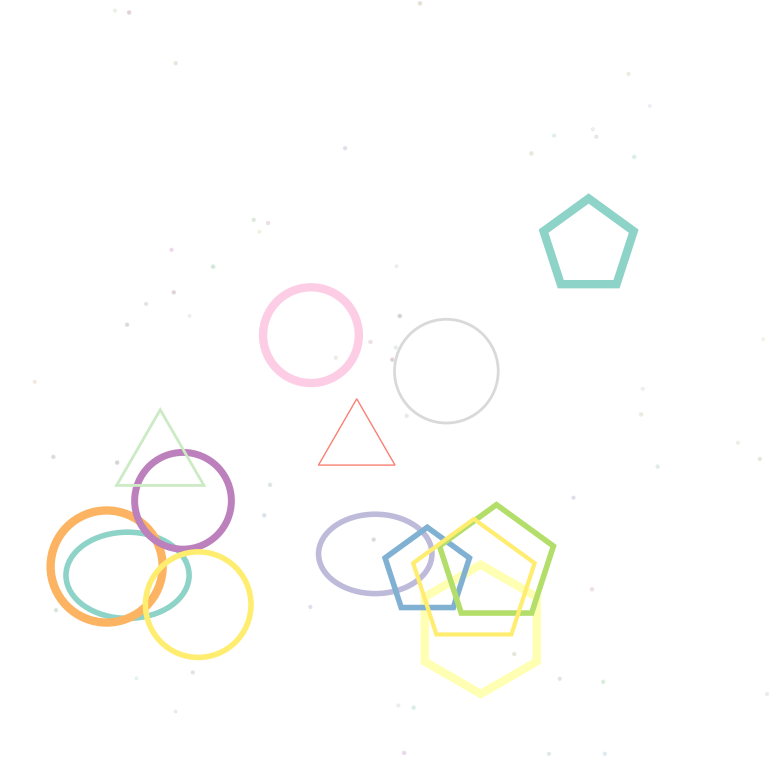[{"shape": "pentagon", "thickness": 3, "radius": 0.31, "center": [0.764, 0.681]}, {"shape": "oval", "thickness": 2, "radius": 0.4, "center": [0.166, 0.253]}, {"shape": "hexagon", "thickness": 3, "radius": 0.42, "center": [0.624, 0.183]}, {"shape": "oval", "thickness": 2, "radius": 0.37, "center": [0.487, 0.281]}, {"shape": "triangle", "thickness": 0.5, "radius": 0.29, "center": [0.463, 0.425]}, {"shape": "pentagon", "thickness": 2, "radius": 0.29, "center": [0.555, 0.258]}, {"shape": "circle", "thickness": 3, "radius": 0.36, "center": [0.138, 0.264]}, {"shape": "pentagon", "thickness": 2, "radius": 0.39, "center": [0.645, 0.267]}, {"shape": "circle", "thickness": 3, "radius": 0.31, "center": [0.404, 0.565]}, {"shape": "circle", "thickness": 1, "radius": 0.34, "center": [0.58, 0.518]}, {"shape": "circle", "thickness": 2.5, "radius": 0.31, "center": [0.238, 0.35]}, {"shape": "triangle", "thickness": 1, "radius": 0.33, "center": [0.208, 0.402]}, {"shape": "circle", "thickness": 2, "radius": 0.34, "center": [0.257, 0.215]}, {"shape": "pentagon", "thickness": 1.5, "radius": 0.41, "center": [0.615, 0.243]}]